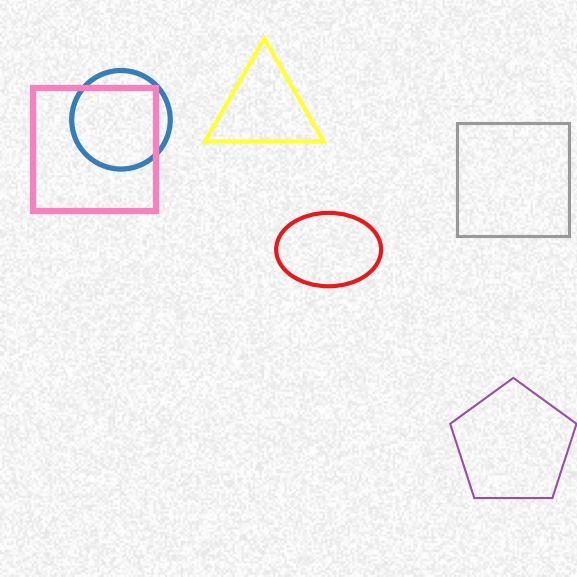[{"shape": "oval", "thickness": 2, "radius": 0.45, "center": [0.569, 0.567]}, {"shape": "circle", "thickness": 2.5, "radius": 0.43, "center": [0.209, 0.792]}, {"shape": "pentagon", "thickness": 1, "radius": 0.58, "center": [0.889, 0.23]}, {"shape": "triangle", "thickness": 2, "radius": 0.59, "center": [0.458, 0.814]}, {"shape": "square", "thickness": 3, "radius": 0.53, "center": [0.164, 0.74]}, {"shape": "square", "thickness": 1.5, "radius": 0.49, "center": [0.888, 0.688]}]